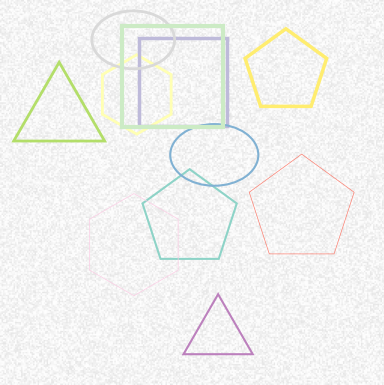[{"shape": "pentagon", "thickness": 1.5, "radius": 0.64, "center": [0.493, 0.432]}, {"shape": "hexagon", "thickness": 2, "radius": 0.52, "center": [0.355, 0.755]}, {"shape": "square", "thickness": 2.5, "radius": 0.57, "center": [0.476, 0.787]}, {"shape": "pentagon", "thickness": 0.5, "radius": 0.72, "center": [0.784, 0.456]}, {"shape": "oval", "thickness": 1.5, "radius": 0.57, "center": [0.557, 0.598]}, {"shape": "triangle", "thickness": 2, "radius": 0.68, "center": [0.154, 0.702]}, {"shape": "hexagon", "thickness": 0.5, "radius": 0.66, "center": [0.348, 0.365]}, {"shape": "oval", "thickness": 2, "radius": 0.54, "center": [0.346, 0.897]}, {"shape": "triangle", "thickness": 1.5, "radius": 0.52, "center": [0.567, 0.132]}, {"shape": "square", "thickness": 3, "radius": 0.65, "center": [0.449, 0.801]}, {"shape": "pentagon", "thickness": 2.5, "radius": 0.56, "center": [0.743, 0.814]}]